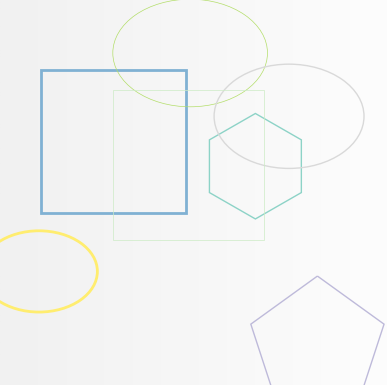[{"shape": "hexagon", "thickness": 1, "radius": 0.68, "center": [0.659, 0.568]}, {"shape": "pentagon", "thickness": 1, "radius": 0.9, "center": [0.819, 0.102]}, {"shape": "square", "thickness": 2, "radius": 0.93, "center": [0.293, 0.632]}, {"shape": "oval", "thickness": 0.5, "radius": 1.0, "center": [0.491, 0.862]}, {"shape": "oval", "thickness": 1, "radius": 0.97, "center": [0.746, 0.698]}, {"shape": "square", "thickness": 0.5, "radius": 0.97, "center": [0.485, 0.571]}, {"shape": "oval", "thickness": 2, "radius": 0.75, "center": [0.101, 0.295]}]